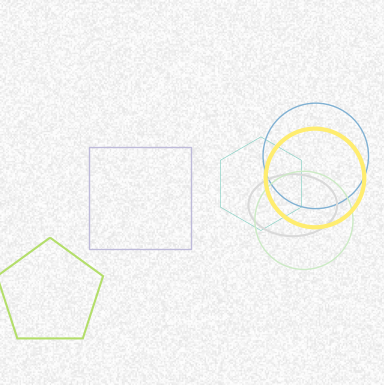[{"shape": "hexagon", "thickness": 0.5, "radius": 0.61, "center": [0.678, 0.523]}, {"shape": "square", "thickness": 1, "radius": 0.66, "center": [0.364, 0.486]}, {"shape": "circle", "thickness": 1, "radius": 0.68, "center": [0.82, 0.595]}, {"shape": "pentagon", "thickness": 1.5, "radius": 0.72, "center": [0.13, 0.238]}, {"shape": "oval", "thickness": 1.5, "radius": 0.58, "center": [0.76, 0.467]}, {"shape": "circle", "thickness": 1, "radius": 0.64, "center": [0.789, 0.428]}, {"shape": "circle", "thickness": 3, "radius": 0.64, "center": [0.818, 0.538]}]